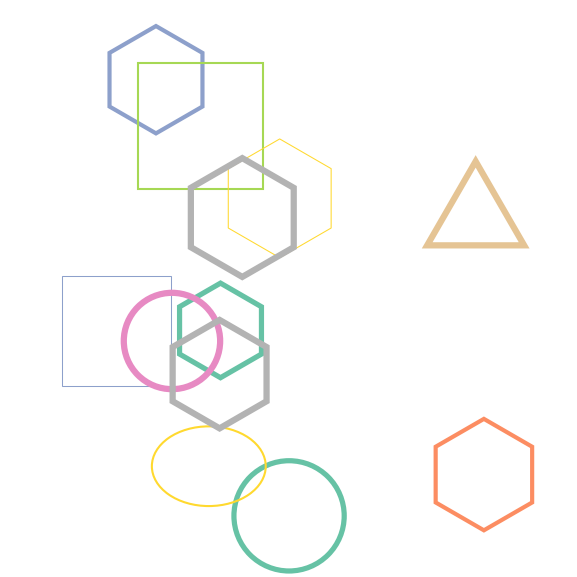[{"shape": "circle", "thickness": 2.5, "radius": 0.48, "center": [0.501, 0.106]}, {"shape": "hexagon", "thickness": 2.5, "radius": 0.41, "center": [0.382, 0.427]}, {"shape": "hexagon", "thickness": 2, "radius": 0.48, "center": [0.838, 0.177]}, {"shape": "hexagon", "thickness": 2, "radius": 0.46, "center": [0.27, 0.861]}, {"shape": "square", "thickness": 0.5, "radius": 0.47, "center": [0.202, 0.426]}, {"shape": "circle", "thickness": 3, "radius": 0.42, "center": [0.298, 0.409]}, {"shape": "square", "thickness": 1, "radius": 0.54, "center": [0.347, 0.781]}, {"shape": "oval", "thickness": 1, "radius": 0.49, "center": [0.362, 0.192]}, {"shape": "hexagon", "thickness": 0.5, "radius": 0.51, "center": [0.484, 0.656]}, {"shape": "triangle", "thickness": 3, "radius": 0.48, "center": [0.824, 0.623]}, {"shape": "hexagon", "thickness": 3, "radius": 0.47, "center": [0.38, 0.351]}, {"shape": "hexagon", "thickness": 3, "radius": 0.51, "center": [0.42, 0.622]}]